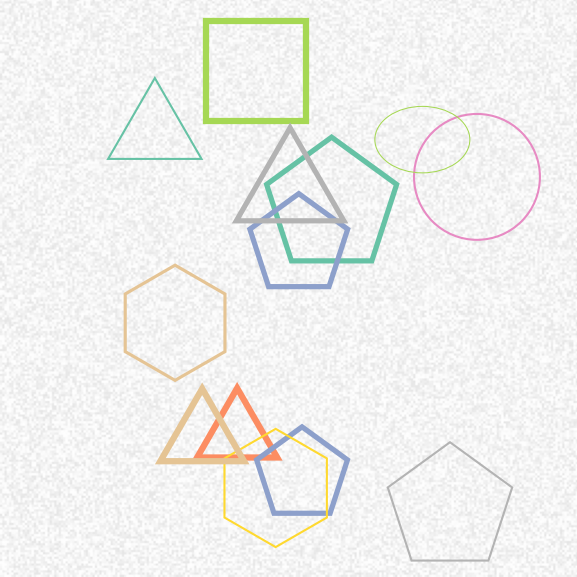[{"shape": "triangle", "thickness": 1, "radius": 0.47, "center": [0.268, 0.771]}, {"shape": "pentagon", "thickness": 2.5, "radius": 0.59, "center": [0.574, 0.643]}, {"shape": "triangle", "thickness": 3, "radius": 0.4, "center": [0.411, 0.247]}, {"shape": "pentagon", "thickness": 2.5, "radius": 0.45, "center": [0.517, 0.575]}, {"shape": "pentagon", "thickness": 2.5, "radius": 0.41, "center": [0.523, 0.177]}, {"shape": "circle", "thickness": 1, "radius": 0.54, "center": [0.826, 0.693]}, {"shape": "oval", "thickness": 0.5, "radius": 0.41, "center": [0.731, 0.757]}, {"shape": "square", "thickness": 3, "radius": 0.43, "center": [0.443, 0.877]}, {"shape": "hexagon", "thickness": 1, "radius": 0.51, "center": [0.477, 0.154]}, {"shape": "hexagon", "thickness": 1.5, "radius": 0.5, "center": [0.303, 0.44]}, {"shape": "triangle", "thickness": 3, "radius": 0.42, "center": [0.35, 0.242]}, {"shape": "pentagon", "thickness": 1, "radius": 0.57, "center": [0.779, 0.12]}, {"shape": "triangle", "thickness": 2.5, "radius": 0.54, "center": [0.502, 0.67]}]